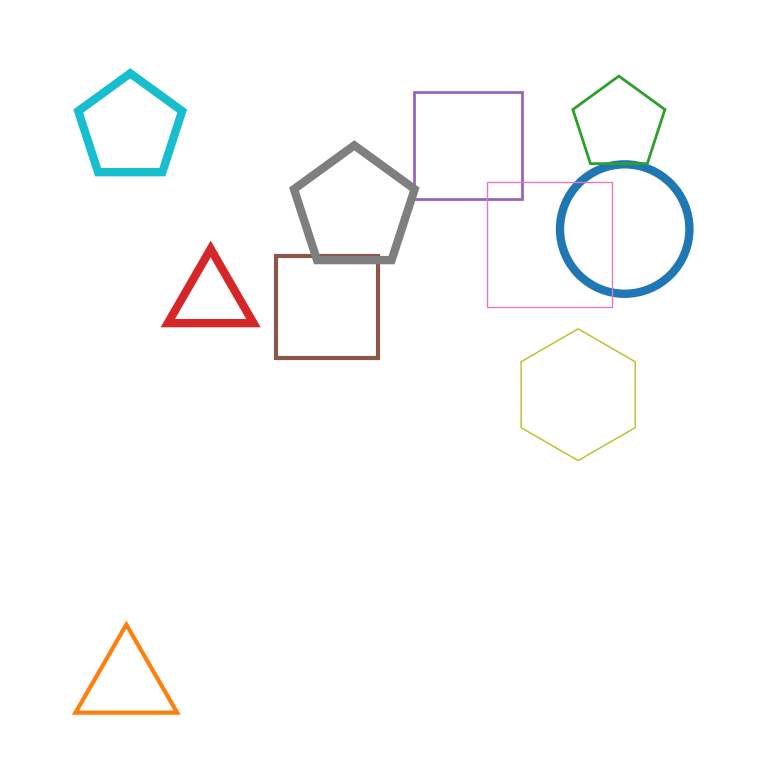[{"shape": "circle", "thickness": 3, "radius": 0.42, "center": [0.811, 0.703]}, {"shape": "triangle", "thickness": 1.5, "radius": 0.38, "center": [0.164, 0.113]}, {"shape": "pentagon", "thickness": 1, "radius": 0.31, "center": [0.804, 0.838]}, {"shape": "triangle", "thickness": 3, "radius": 0.32, "center": [0.274, 0.612]}, {"shape": "square", "thickness": 1, "radius": 0.35, "center": [0.608, 0.811]}, {"shape": "square", "thickness": 1.5, "radius": 0.33, "center": [0.425, 0.601]}, {"shape": "square", "thickness": 0.5, "radius": 0.41, "center": [0.714, 0.682]}, {"shape": "pentagon", "thickness": 3, "radius": 0.41, "center": [0.46, 0.729]}, {"shape": "hexagon", "thickness": 0.5, "radius": 0.43, "center": [0.751, 0.487]}, {"shape": "pentagon", "thickness": 3, "radius": 0.35, "center": [0.169, 0.834]}]